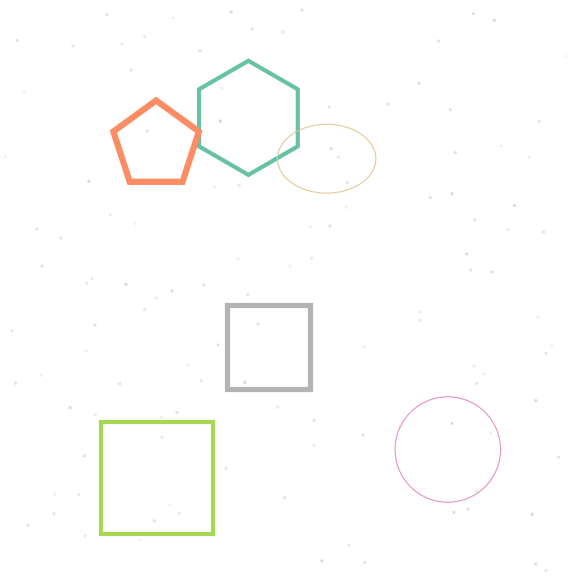[{"shape": "hexagon", "thickness": 2, "radius": 0.49, "center": [0.43, 0.795]}, {"shape": "pentagon", "thickness": 3, "radius": 0.39, "center": [0.27, 0.747]}, {"shape": "circle", "thickness": 0.5, "radius": 0.46, "center": [0.775, 0.221]}, {"shape": "square", "thickness": 2, "radius": 0.48, "center": [0.272, 0.171]}, {"shape": "oval", "thickness": 0.5, "radius": 0.43, "center": [0.566, 0.724]}, {"shape": "square", "thickness": 2.5, "radius": 0.36, "center": [0.465, 0.398]}]